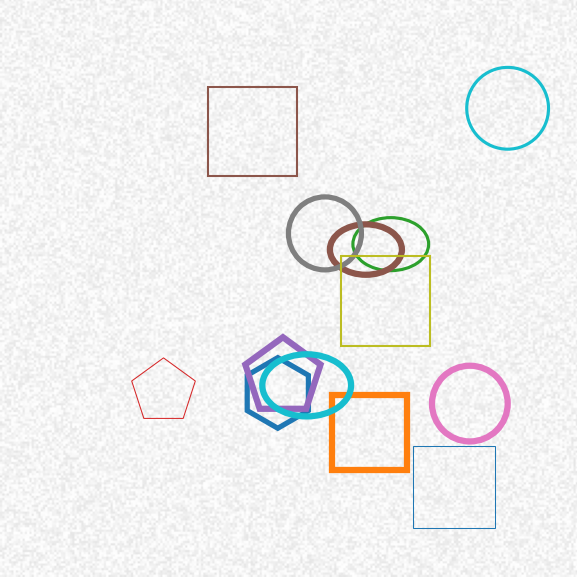[{"shape": "hexagon", "thickness": 2.5, "radius": 0.31, "center": [0.481, 0.319]}, {"shape": "square", "thickness": 0.5, "radius": 0.36, "center": [0.786, 0.156]}, {"shape": "square", "thickness": 3, "radius": 0.32, "center": [0.64, 0.25]}, {"shape": "oval", "thickness": 1.5, "radius": 0.33, "center": [0.677, 0.576]}, {"shape": "pentagon", "thickness": 0.5, "radius": 0.29, "center": [0.283, 0.321]}, {"shape": "pentagon", "thickness": 3, "radius": 0.34, "center": [0.49, 0.347]}, {"shape": "oval", "thickness": 3, "radius": 0.31, "center": [0.634, 0.567]}, {"shape": "square", "thickness": 1, "radius": 0.39, "center": [0.437, 0.772]}, {"shape": "circle", "thickness": 3, "radius": 0.33, "center": [0.814, 0.3]}, {"shape": "circle", "thickness": 2.5, "radius": 0.32, "center": [0.563, 0.595]}, {"shape": "square", "thickness": 1, "radius": 0.39, "center": [0.667, 0.477]}, {"shape": "circle", "thickness": 1.5, "radius": 0.35, "center": [0.879, 0.812]}, {"shape": "oval", "thickness": 3, "radius": 0.38, "center": [0.531, 0.332]}]